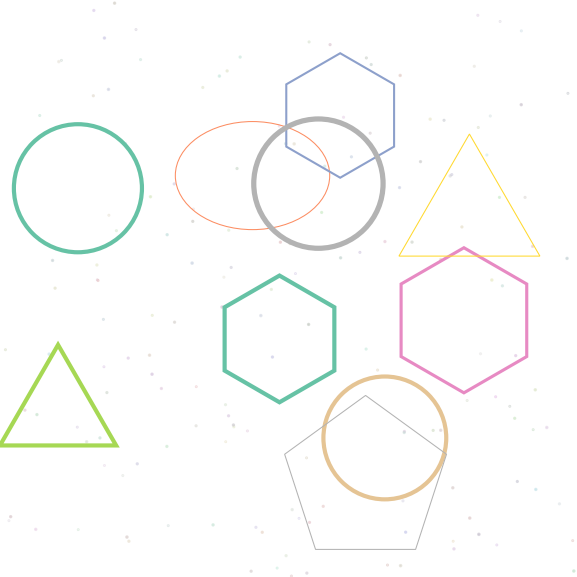[{"shape": "hexagon", "thickness": 2, "radius": 0.55, "center": [0.484, 0.412]}, {"shape": "circle", "thickness": 2, "radius": 0.55, "center": [0.135, 0.673]}, {"shape": "oval", "thickness": 0.5, "radius": 0.67, "center": [0.437, 0.695]}, {"shape": "hexagon", "thickness": 1, "radius": 0.54, "center": [0.589, 0.799]}, {"shape": "hexagon", "thickness": 1.5, "radius": 0.63, "center": [0.803, 0.445]}, {"shape": "triangle", "thickness": 2, "radius": 0.58, "center": [0.101, 0.286]}, {"shape": "triangle", "thickness": 0.5, "radius": 0.7, "center": [0.813, 0.626]}, {"shape": "circle", "thickness": 2, "radius": 0.53, "center": [0.666, 0.241]}, {"shape": "pentagon", "thickness": 0.5, "radius": 0.74, "center": [0.633, 0.167]}, {"shape": "circle", "thickness": 2.5, "radius": 0.56, "center": [0.551, 0.681]}]